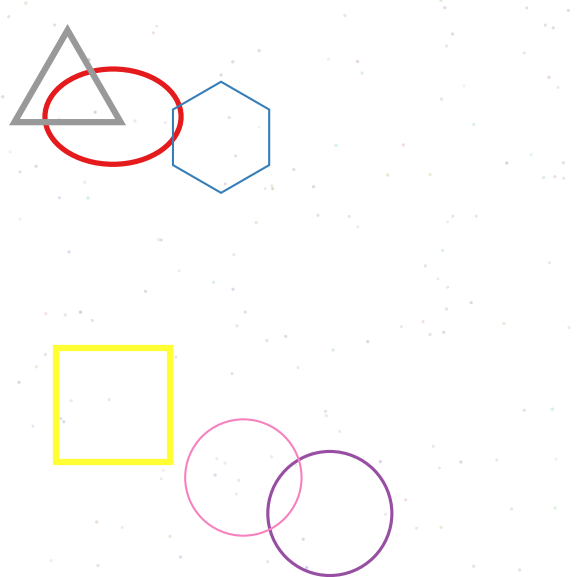[{"shape": "oval", "thickness": 2.5, "radius": 0.59, "center": [0.196, 0.797]}, {"shape": "hexagon", "thickness": 1, "radius": 0.48, "center": [0.383, 0.761]}, {"shape": "circle", "thickness": 1.5, "radius": 0.54, "center": [0.571, 0.11]}, {"shape": "square", "thickness": 3, "radius": 0.49, "center": [0.195, 0.298]}, {"shape": "circle", "thickness": 1, "radius": 0.5, "center": [0.421, 0.172]}, {"shape": "triangle", "thickness": 3, "radius": 0.53, "center": [0.117, 0.841]}]